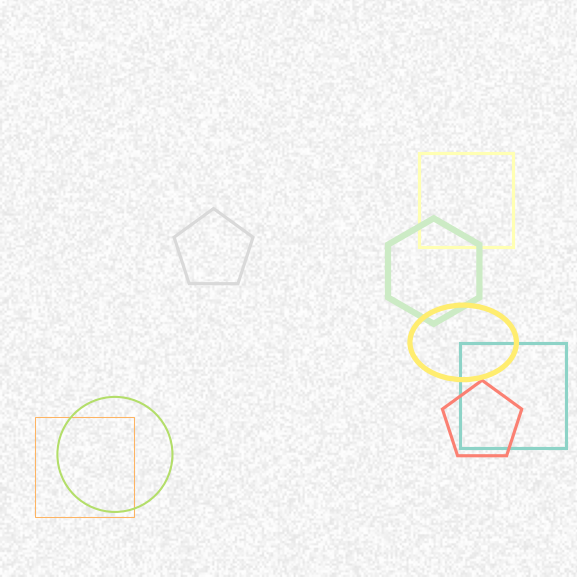[{"shape": "square", "thickness": 1.5, "radius": 0.46, "center": [0.888, 0.315]}, {"shape": "square", "thickness": 1.5, "radius": 0.4, "center": [0.807, 0.653]}, {"shape": "pentagon", "thickness": 1.5, "radius": 0.36, "center": [0.835, 0.268]}, {"shape": "square", "thickness": 0.5, "radius": 0.43, "center": [0.146, 0.19]}, {"shape": "circle", "thickness": 1, "radius": 0.5, "center": [0.199, 0.212]}, {"shape": "pentagon", "thickness": 1.5, "radius": 0.36, "center": [0.37, 0.566]}, {"shape": "hexagon", "thickness": 3, "radius": 0.46, "center": [0.751, 0.53]}, {"shape": "oval", "thickness": 2.5, "radius": 0.46, "center": [0.802, 0.406]}]